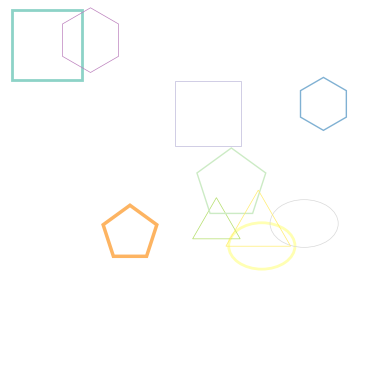[{"shape": "square", "thickness": 2, "radius": 0.45, "center": [0.123, 0.884]}, {"shape": "oval", "thickness": 2, "radius": 0.43, "center": [0.68, 0.361]}, {"shape": "square", "thickness": 0.5, "radius": 0.43, "center": [0.54, 0.705]}, {"shape": "hexagon", "thickness": 1, "radius": 0.34, "center": [0.84, 0.73]}, {"shape": "pentagon", "thickness": 2.5, "radius": 0.37, "center": [0.338, 0.394]}, {"shape": "triangle", "thickness": 0.5, "radius": 0.36, "center": [0.562, 0.415]}, {"shape": "oval", "thickness": 0.5, "radius": 0.44, "center": [0.79, 0.419]}, {"shape": "hexagon", "thickness": 0.5, "radius": 0.42, "center": [0.235, 0.896]}, {"shape": "pentagon", "thickness": 1, "radius": 0.47, "center": [0.601, 0.522]}, {"shape": "triangle", "thickness": 0.5, "radius": 0.49, "center": [0.671, 0.409]}]